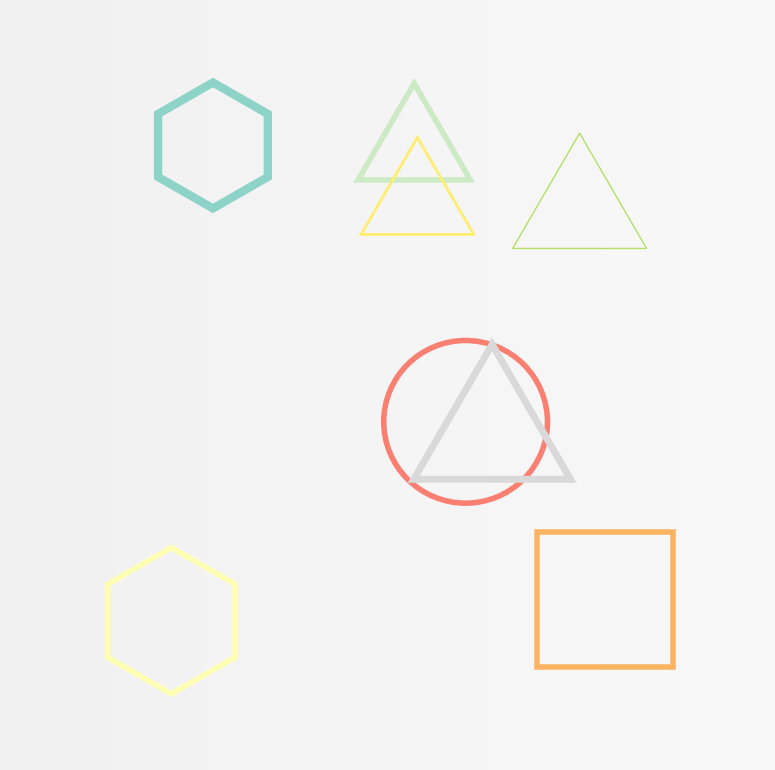[{"shape": "hexagon", "thickness": 3, "radius": 0.41, "center": [0.275, 0.811]}, {"shape": "hexagon", "thickness": 2, "radius": 0.47, "center": [0.221, 0.194]}, {"shape": "circle", "thickness": 2, "radius": 0.53, "center": [0.601, 0.452]}, {"shape": "square", "thickness": 2, "radius": 0.44, "center": [0.78, 0.222]}, {"shape": "triangle", "thickness": 0.5, "radius": 0.5, "center": [0.748, 0.727]}, {"shape": "triangle", "thickness": 2.5, "radius": 0.58, "center": [0.635, 0.436]}, {"shape": "triangle", "thickness": 2, "radius": 0.42, "center": [0.534, 0.808]}, {"shape": "triangle", "thickness": 1, "radius": 0.42, "center": [0.539, 0.738]}]